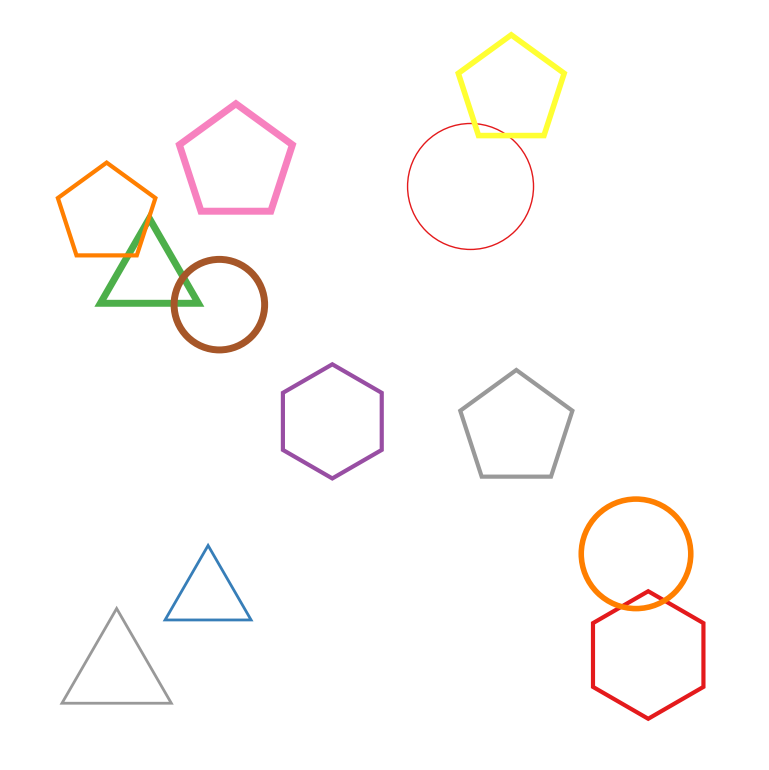[{"shape": "circle", "thickness": 0.5, "radius": 0.41, "center": [0.611, 0.758]}, {"shape": "hexagon", "thickness": 1.5, "radius": 0.41, "center": [0.842, 0.149]}, {"shape": "triangle", "thickness": 1, "radius": 0.32, "center": [0.27, 0.227]}, {"shape": "triangle", "thickness": 2.5, "radius": 0.37, "center": [0.194, 0.643]}, {"shape": "hexagon", "thickness": 1.5, "radius": 0.37, "center": [0.432, 0.453]}, {"shape": "pentagon", "thickness": 1.5, "radius": 0.33, "center": [0.138, 0.722]}, {"shape": "circle", "thickness": 2, "radius": 0.36, "center": [0.826, 0.281]}, {"shape": "pentagon", "thickness": 2, "radius": 0.36, "center": [0.664, 0.882]}, {"shape": "circle", "thickness": 2.5, "radius": 0.29, "center": [0.285, 0.604]}, {"shape": "pentagon", "thickness": 2.5, "radius": 0.39, "center": [0.306, 0.788]}, {"shape": "pentagon", "thickness": 1.5, "radius": 0.38, "center": [0.671, 0.443]}, {"shape": "triangle", "thickness": 1, "radius": 0.41, "center": [0.151, 0.128]}]